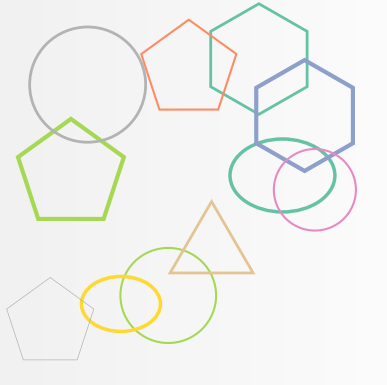[{"shape": "hexagon", "thickness": 2, "radius": 0.72, "center": [0.668, 0.847]}, {"shape": "oval", "thickness": 2.5, "radius": 0.68, "center": [0.729, 0.544]}, {"shape": "pentagon", "thickness": 1.5, "radius": 0.65, "center": [0.487, 0.82]}, {"shape": "hexagon", "thickness": 3, "radius": 0.72, "center": [0.786, 0.7]}, {"shape": "circle", "thickness": 1.5, "radius": 0.53, "center": [0.813, 0.507]}, {"shape": "circle", "thickness": 1.5, "radius": 0.62, "center": [0.434, 0.233]}, {"shape": "pentagon", "thickness": 3, "radius": 0.72, "center": [0.183, 0.548]}, {"shape": "oval", "thickness": 2.5, "radius": 0.51, "center": [0.312, 0.211]}, {"shape": "triangle", "thickness": 2, "radius": 0.62, "center": [0.546, 0.353]}, {"shape": "circle", "thickness": 2, "radius": 0.75, "center": [0.226, 0.78]}, {"shape": "pentagon", "thickness": 0.5, "radius": 0.59, "center": [0.13, 0.161]}]